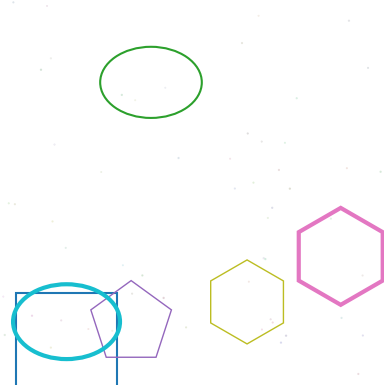[{"shape": "square", "thickness": 1.5, "radius": 0.65, "center": [0.173, 0.107]}, {"shape": "oval", "thickness": 1.5, "radius": 0.66, "center": [0.392, 0.786]}, {"shape": "pentagon", "thickness": 1, "radius": 0.55, "center": [0.341, 0.161]}, {"shape": "hexagon", "thickness": 3, "radius": 0.63, "center": [0.885, 0.334]}, {"shape": "hexagon", "thickness": 1, "radius": 0.55, "center": [0.642, 0.216]}, {"shape": "oval", "thickness": 3, "radius": 0.69, "center": [0.173, 0.164]}]